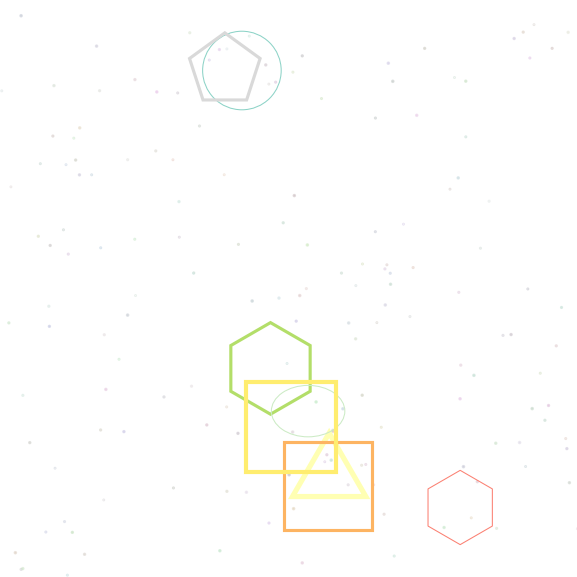[{"shape": "circle", "thickness": 0.5, "radius": 0.34, "center": [0.419, 0.877]}, {"shape": "triangle", "thickness": 2.5, "radius": 0.37, "center": [0.57, 0.176]}, {"shape": "hexagon", "thickness": 0.5, "radius": 0.32, "center": [0.797, 0.12]}, {"shape": "square", "thickness": 1.5, "radius": 0.38, "center": [0.567, 0.157]}, {"shape": "hexagon", "thickness": 1.5, "radius": 0.4, "center": [0.468, 0.361]}, {"shape": "pentagon", "thickness": 1.5, "radius": 0.32, "center": [0.389, 0.878]}, {"shape": "oval", "thickness": 0.5, "radius": 0.32, "center": [0.533, 0.287]}, {"shape": "square", "thickness": 2, "radius": 0.39, "center": [0.503, 0.26]}]